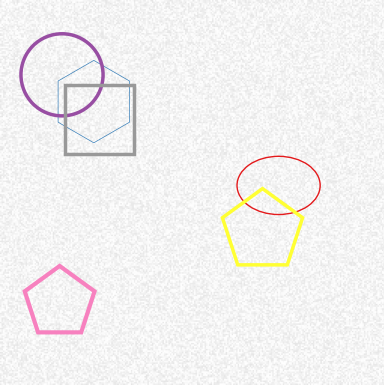[{"shape": "oval", "thickness": 1, "radius": 0.54, "center": [0.724, 0.518]}, {"shape": "hexagon", "thickness": 0.5, "radius": 0.54, "center": [0.244, 0.736]}, {"shape": "circle", "thickness": 2.5, "radius": 0.53, "center": [0.161, 0.806]}, {"shape": "pentagon", "thickness": 2.5, "radius": 0.55, "center": [0.682, 0.401]}, {"shape": "pentagon", "thickness": 3, "radius": 0.48, "center": [0.155, 0.214]}, {"shape": "square", "thickness": 2.5, "radius": 0.45, "center": [0.258, 0.69]}]